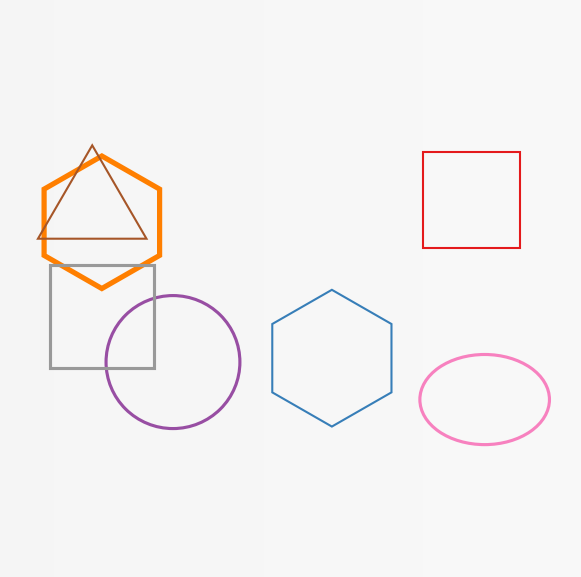[{"shape": "square", "thickness": 1, "radius": 0.42, "center": [0.812, 0.653]}, {"shape": "hexagon", "thickness": 1, "radius": 0.59, "center": [0.571, 0.379]}, {"shape": "circle", "thickness": 1.5, "radius": 0.58, "center": [0.298, 0.372]}, {"shape": "hexagon", "thickness": 2.5, "radius": 0.57, "center": [0.175, 0.614]}, {"shape": "triangle", "thickness": 1, "radius": 0.54, "center": [0.159, 0.64]}, {"shape": "oval", "thickness": 1.5, "radius": 0.56, "center": [0.834, 0.307]}, {"shape": "square", "thickness": 1.5, "radius": 0.45, "center": [0.176, 0.451]}]